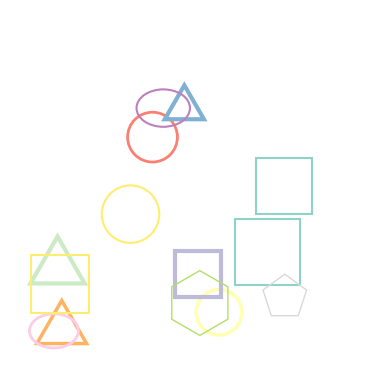[{"shape": "square", "thickness": 1.5, "radius": 0.43, "center": [0.695, 0.345]}, {"shape": "square", "thickness": 1.5, "radius": 0.36, "center": [0.738, 0.517]}, {"shape": "circle", "thickness": 2.5, "radius": 0.3, "center": [0.569, 0.189]}, {"shape": "square", "thickness": 3, "radius": 0.3, "center": [0.514, 0.288]}, {"shape": "circle", "thickness": 2, "radius": 0.32, "center": [0.396, 0.644]}, {"shape": "triangle", "thickness": 3, "radius": 0.29, "center": [0.479, 0.72]}, {"shape": "triangle", "thickness": 2.5, "radius": 0.37, "center": [0.16, 0.145]}, {"shape": "hexagon", "thickness": 1, "radius": 0.42, "center": [0.519, 0.213]}, {"shape": "oval", "thickness": 2, "radius": 0.32, "center": [0.14, 0.141]}, {"shape": "pentagon", "thickness": 1, "radius": 0.3, "center": [0.74, 0.228]}, {"shape": "oval", "thickness": 1.5, "radius": 0.35, "center": [0.424, 0.719]}, {"shape": "triangle", "thickness": 3, "radius": 0.41, "center": [0.149, 0.304]}, {"shape": "square", "thickness": 1.5, "radius": 0.38, "center": [0.156, 0.262]}, {"shape": "circle", "thickness": 1.5, "radius": 0.37, "center": [0.339, 0.444]}]